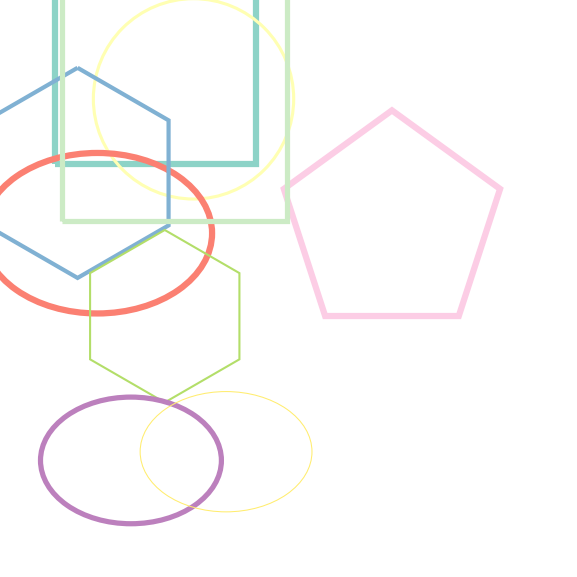[{"shape": "square", "thickness": 3, "radius": 0.87, "center": [0.27, 0.888]}, {"shape": "circle", "thickness": 1.5, "radius": 0.87, "center": [0.335, 0.828]}, {"shape": "oval", "thickness": 3, "radius": 0.99, "center": [0.169, 0.595]}, {"shape": "hexagon", "thickness": 2, "radius": 0.91, "center": [0.134, 0.7]}, {"shape": "hexagon", "thickness": 1, "radius": 0.75, "center": [0.285, 0.452]}, {"shape": "pentagon", "thickness": 3, "radius": 0.98, "center": [0.679, 0.611]}, {"shape": "oval", "thickness": 2.5, "radius": 0.78, "center": [0.227, 0.202]}, {"shape": "square", "thickness": 2.5, "radius": 0.97, "center": [0.301, 0.811]}, {"shape": "oval", "thickness": 0.5, "radius": 0.74, "center": [0.391, 0.217]}]